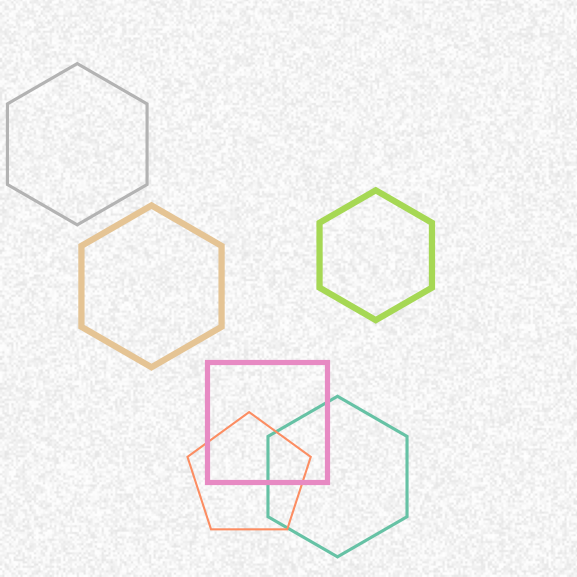[{"shape": "hexagon", "thickness": 1.5, "radius": 0.7, "center": [0.584, 0.174]}, {"shape": "pentagon", "thickness": 1, "radius": 0.56, "center": [0.431, 0.173]}, {"shape": "square", "thickness": 2.5, "radius": 0.52, "center": [0.462, 0.268]}, {"shape": "hexagon", "thickness": 3, "radius": 0.56, "center": [0.651, 0.557]}, {"shape": "hexagon", "thickness": 3, "radius": 0.7, "center": [0.262, 0.503]}, {"shape": "hexagon", "thickness": 1.5, "radius": 0.7, "center": [0.134, 0.749]}]